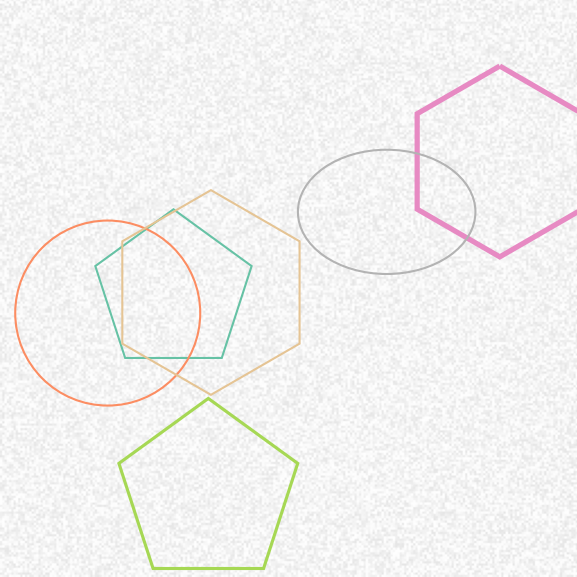[{"shape": "pentagon", "thickness": 1, "radius": 0.71, "center": [0.3, 0.494]}, {"shape": "circle", "thickness": 1, "radius": 0.8, "center": [0.187, 0.457]}, {"shape": "hexagon", "thickness": 2.5, "radius": 0.83, "center": [0.865, 0.72]}, {"shape": "pentagon", "thickness": 1.5, "radius": 0.81, "center": [0.361, 0.146]}, {"shape": "hexagon", "thickness": 1, "radius": 0.89, "center": [0.365, 0.493]}, {"shape": "oval", "thickness": 1, "radius": 0.77, "center": [0.67, 0.632]}]